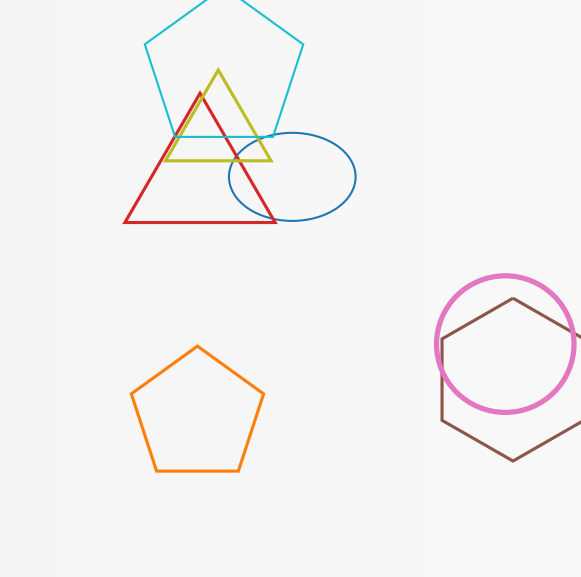[{"shape": "oval", "thickness": 1, "radius": 0.54, "center": [0.503, 0.693]}, {"shape": "pentagon", "thickness": 1.5, "radius": 0.6, "center": [0.34, 0.28]}, {"shape": "triangle", "thickness": 1.5, "radius": 0.75, "center": [0.344, 0.688]}, {"shape": "hexagon", "thickness": 1.5, "radius": 0.7, "center": [0.883, 0.342]}, {"shape": "circle", "thickness": 2.5, "radius": 0.59, "center": [0.869, 0.403]}, {"shape": "triangle", "thickness": 1.5, "radius": 0.52, "center": [0.376, 0.773]}, {"shape": "pentagon", "thickness": 1, "radius": 0.72, "center": [0.385, 0.878]}]